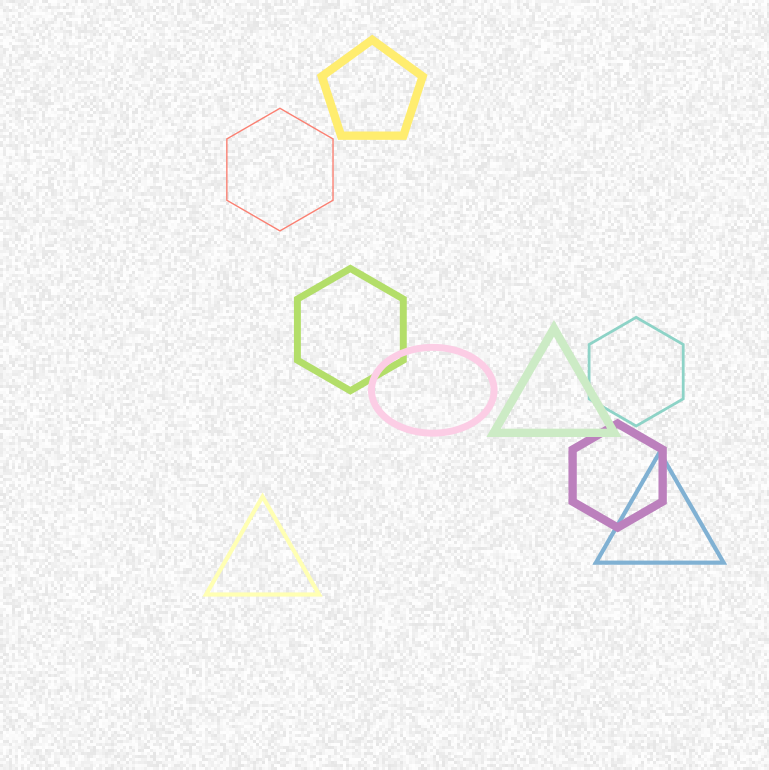[{"shape": "hexagon", "thickness": 1, "radius": 0.35, "center": [0.826, 0.517]}, {"shape": "triangle", "thickness": 1.5, "radius": 0.42, "center": [0.341, 0.27]}, {"shape": "hexagon", "thickness": 0.5, "radius": 0.4, "center": [0.364, 0.78]}, {"shape": "triangle", "thickness": 1.5, "radius": 0.48, "center": [0.857, 0.317]}, {"shape": "hexagon", "thickness": 2.5, "radius": 0.4, "center": [0.455, 0.572]}, {"shape": "oval", "thickness": 2.5, "radius": 0.4, "center": [0.562, 0.493]}, {"shape": "hexagon", "thickness": 3, "radius": 0.34, "center": [0.802, 0.382]}, {"shape": "triangle", "thickness": 3, "radius": 0.45, "center": [0.719, 0.483]}, {"shape": "pentagon", "thickness": 3, "radius": 0.34, "center": [0.483, 0.879]}]